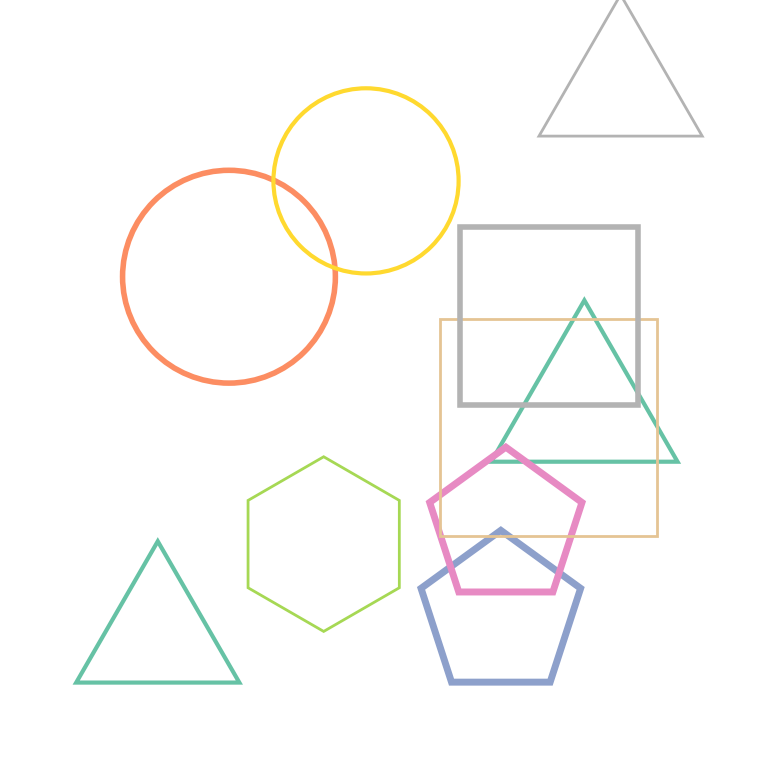[{"shape": "triangle", "thickness": 1.5, "radius": 0.61, "center": [0.205, 0.175]}, {"shape": "triangle", "thickness": 1.5, "radius": 0.7, "center": [0.759, 0.47]}, {"shape": "circle", "thickness": 2, "radius": 0.69, "center": [0.297, 0.641]}, {"shape": "pentagon", "thickness": 2.5, "radius": 0.54, "center": [0.65, 0.202]}, {"shape": "pentagon", "thickness": 2.5, "radius": 0.52, "center": [0.657, 0.315]}, {"shape": "hexagon", "thickness": 1, "radius": 0.57, "center": [0.42, 0.293]}, {"shape": "circle", "thickness": 1.5, "radius": 0.6, "center": [0.475, 0.765]}, {"shape": "square", "thickness": 1, "radius": 0.7, "center": [0.712, 0.445]}, {"shape": "triangle", "thickness": 1, "radius": 0.61, "center": [0.806, 0.884]}, {"shape": "square", "thickness": 2, "radius": 0.58, "center": [0.713, 0.59]}]